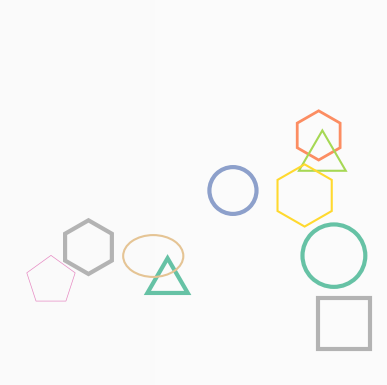[{"shape": "triangle", "thickness": 3, "radius": 0.3, "center": [0.432, 0.269]}, {"shape": "circle", "thickness": 3, "radius": 0.41, "center": [0.862, 0.336]}, {"shape": "hexagon", "thickness": 2, "radius": 0.32, "center": [0.822, 0.648]}, {"shape": "circle", "thickness": 3, "radius": 0.3, "center": [0.601, 0.505]}, {"shape": "pentagon", "thickness": 0.5, "radius": 0.33, "center": [0.132, 0.271]}, {"shape": "triangle", "thickness": 1.5, "radius": 0.35, "center": [0.832, 0.591]}, {"shape": "hexagon", "thickness": 1.5, "radius": 0.4, "center": [0.786, 0.492]}, {"shape": "oval", "thickness": 1.5, "radius": 0.39, "center": [0.395, 0.335]}, {"shape": "square", "thickness": 3, "radius": 0.33, "center": [0.888, 0.16]}, {"shape": "hexagon", "thickness": 3, "radius": 0.35, "center": [0.228, 0.358]}]